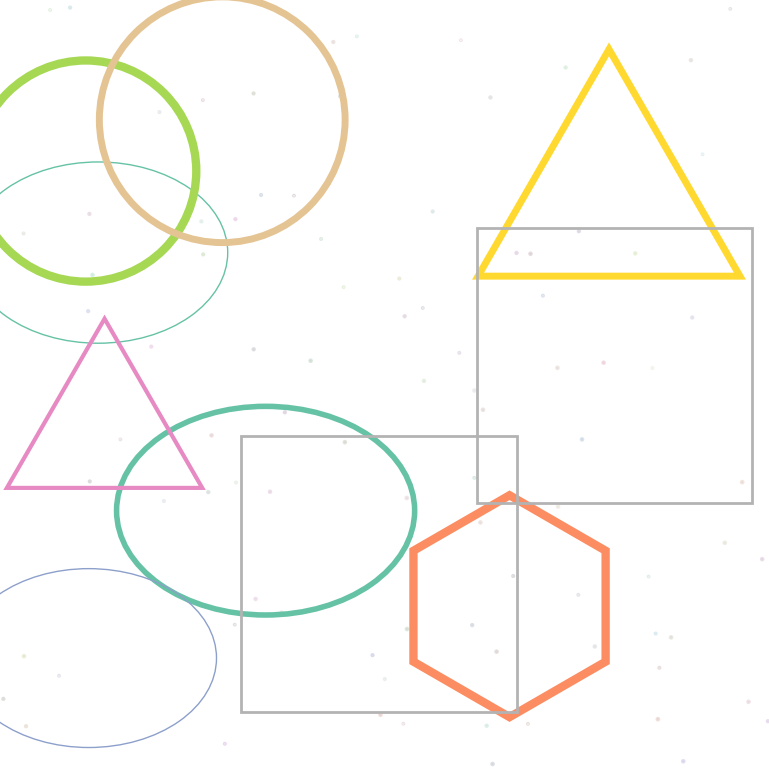[{"shape": "oval", "thickness": 2, "radius": 0.97, "center": [0.345, 0.337]}, {"shape": "oval", "thickness": 0.5, "radius": 0.84, "center": [0.128, 0.672]}, {"shape": "hexagon", "thickness": 3, "radius": 0.72, "center": [0.662, 0.213]}, {"shape": "oval", "thickness": 0.5, "radius": 0.83, "center": [0.115, 0.145]}, {"shape": "triangle", "thickness": 1.5, "radius": 0.73, "center": [0.136, 0.44]}, {"shape": "circle", "thickness": 3, "radius": 0.72, "center": [0.111, 0.778]}, {"shape": "triangle", "thickness": 2.5, "radius": 0.98, "center": [0.791, 0.74]}, {"shape": "circle", "thickness": 2.5, "radius": 0.8, "center": [0.289, 0.845]}, {"shape": "square", "thickness": 1, "radius": 0.9, "center": [0.492, 0.255]}, {"shape": "square", "thickness": 1, "radius": 0.89, "center": [0.798, 0.526]}]